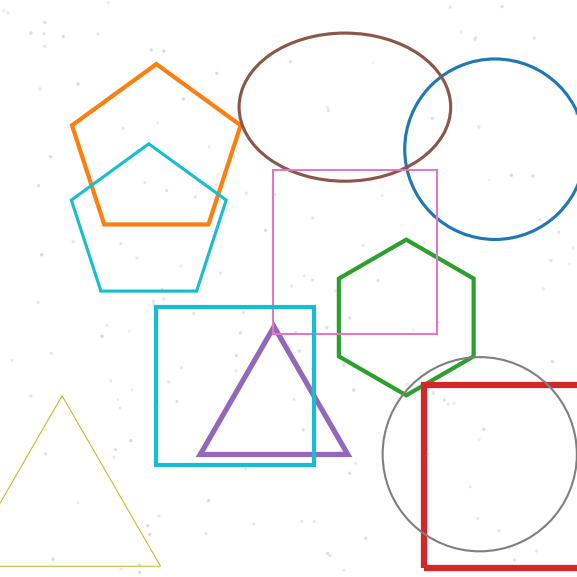[{"shape": "circle", "thickness": 1.5, "radius": 0.78, "center": [0.857, 0.741]}, {"shape": "pentagon", "thickness": 2, "radius": 0.77, "center": [0.271, 0.735]}, {"shape": "hexagon", "thickness": 2, "radius": 0.67, "center": [0.703, 0.449]}, {"shape": "square", "thickness": 3, "radius": 0.79, "center": [0.892, 0.175]}, {"shape": "triangle", "thickness": 2.5, "radius": 0.74, "center": [0.475, 0.286]}, {"shape": "oval", "thickness": 1.5, "radius": 0.92, "center": [0.597, 0.814]}, {"shape": "square", "thickness": 1, "radius": 0.71, "center": [0.615, 0.563]}, {"shape": "circle", "thickness": 1, "radius": 0.84, "center": [0.831, 0.213]}, {"shape": "triangle", "thickness": 0.5, "radius": 0.98, "center": [0.108, 0.117]}, {"shape": "pentagon", "thickness": 1.5, "radius": 0.7, "center": [0.258, 0.609]}, {"shape": "square", "thickness": 2, "radius": 0.68, "center": [0.407, 0.331]}]